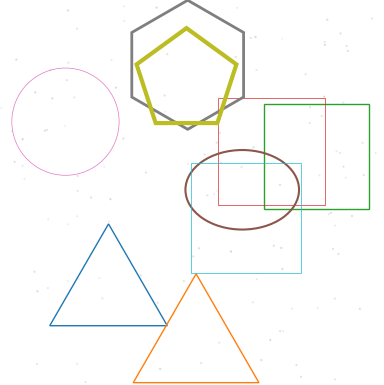[{"shape": "triangle", "thickness": 1, "radius": 0.88, "center": [0.282, 0.242]}, {"shape": "triangle", "thickness": 1, "radius": 0.94, "center": [0.509, 0.1]}, {"shape": "square", "thickness": 1, "radius": 0.68, "center": [0.822, 0.592]}, {"shape": "square", "thickness": 0.5, "radius": 0.7, "center": [0.706, 0.606]}, {"shape": "oval", "thickness": 1.5, "radius": 0.74, "center": [0.629, 0.507]}, {"shape": "circle", "thickness": 0.5, "radius": 0.7, "center": [0.17, 0.684]}, {"shape": "hexagon", "thickness": 2, "radius": 0.84, "center": [0.488, 0.832]}, {"shape": "pentagon", "thickness": 3, "radius": 0.68, "center": [0.484, 0.791]}, {"shape": "square", "thickness": 0.5, "radius": 0.71, "center": [0.638, 0.434]}]